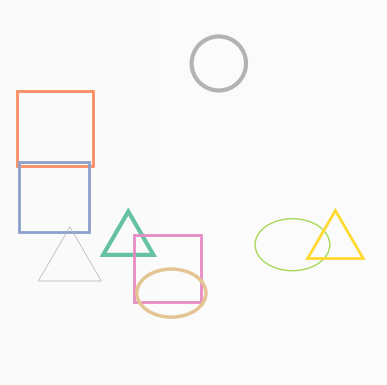[{"shape": "triangle", "thickness": 3, "radius": 0.38, "center": [0.331, 0.376]}, {"shape": "square", "thickness": 2, "radius": 0.49, "center": [0.141, 0.667]}, {"shape": "square", "thickness": 2, "radius": 0.45, "center": [0.139, 0.488]}, {"shape": "square", "thickness": 2, "radius": 0.43, "center": [0.431, 0.303]}, {"shape": "oval", "thickness": 1, "radius": 0.48, "center": [0.755, 0.364]}, {"shape": "triangle", "thickness": 2, "radius": 0.41, "center": [0.866, 0.37]}, {"shape": "oval", "thickness": 2.5, "radius": 0.45, "center": [0.442, 0.239]}, {"shape": "circle", "thickness": 3, "radius": 0.35, "center": [0.565, 0.835]}, {"shape": "triangle", "thickness": 0.5, "radius": 0.47, "center": [0.18, 0.317]}]